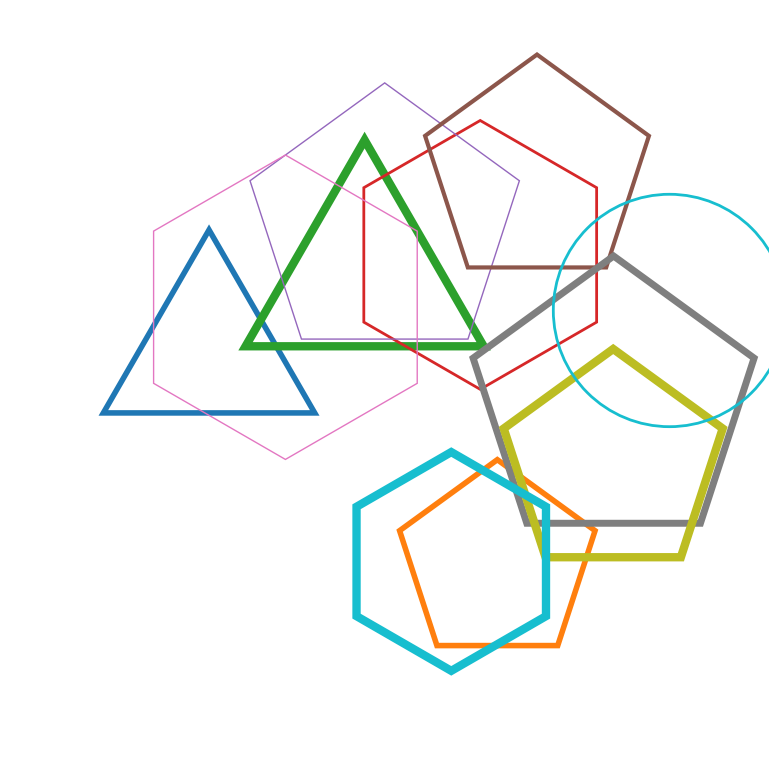[{"shape": "triangle", "thickness": 2, "radius": 0.79, "center": [0.271, 0.543]}, {"shape": "pentagon", "thickness": 2, "radius": 0.67, "center": [0.646, 0.27]}, {"shape": "triangle", "thickness": 3, "radius": 0.89, "center": [0.474, 0.64]}, {"shape": "hexagon", "thickness": 1, "radius": 0.87, "center": [0.624, 0.669]}, {"shape": "pentagon", "thickness": 0.5, "radius": 0.92, "center": [0.5, 0.708]}, {"shape": "pentagon", "thickness": 1.5, "radius": 0.76, "center": [0.697, 0.776]}, {"shape": "hexagon", "thickness": 0.5, "radius": 0.99, "center": [0.371, 0.601]}, {"shape": "pentagon", "thickness": 2.5, "radius": 0.96, "center": [0.797, 0.476]}, {"shape": "pentagon", "thickness": 3, "radius": 0.75, "center": [0.796, 0.397]}, {"shape": "hexagon", "thickness": 3, "radius": 0.71, "center": [0.586, 0.271]}, {"shape": "circle", "thickness": 1, "radius": 0.75, "center": [0.869, 0.597]}]